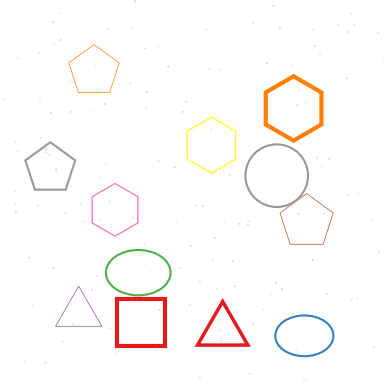[{"shape": "square", "thickness": 3, "radius": 0.31, "center": [0.366, 0.163]}, {"shape": "triangle", "thickness": 2.5, "radius": 0.38, "center": [0.578, 0.141]}, {"shape": "oval", "thickness": 1.5, "radius": 0.38, "center": [0.791, 0.128]}, {"shape": "oval", "thickness": 1.5, "radius": 0.42, "center": [0.359, 0.292]}, {"shape": "triangle", "thickness": 0.5, "radius": 0.35, "center": [0.204, 0.187]}, {"shape": "pentagon", "thickness": 0.5, "radius": 0.34, "center": [0.244, 0.815]}, {"shape": "hexagon", "thickness": 3, "radius": 0.42, "center": [0.763, 0.718]}, {"shape": "hexagon", "thickness": 1, "radius": 0.36, "center": [0.549, 0.623]}, {"shape": "pentagon", "thickness": 0.5, "radius": 0.36, "center": [0.796, 0.424]}, {"shape": "hexagon", "thickness": 1, "radius": 0.34, "center": [0.299, 0.455]}, {"shape": "pentagon", "thickness": 1.5, "radius": 0.34, "center": [0.131, 0.562]}, {"shape": "circle", "thickness": 1.5, "radius": 0.41, "center": [0.719, 0.544]}]